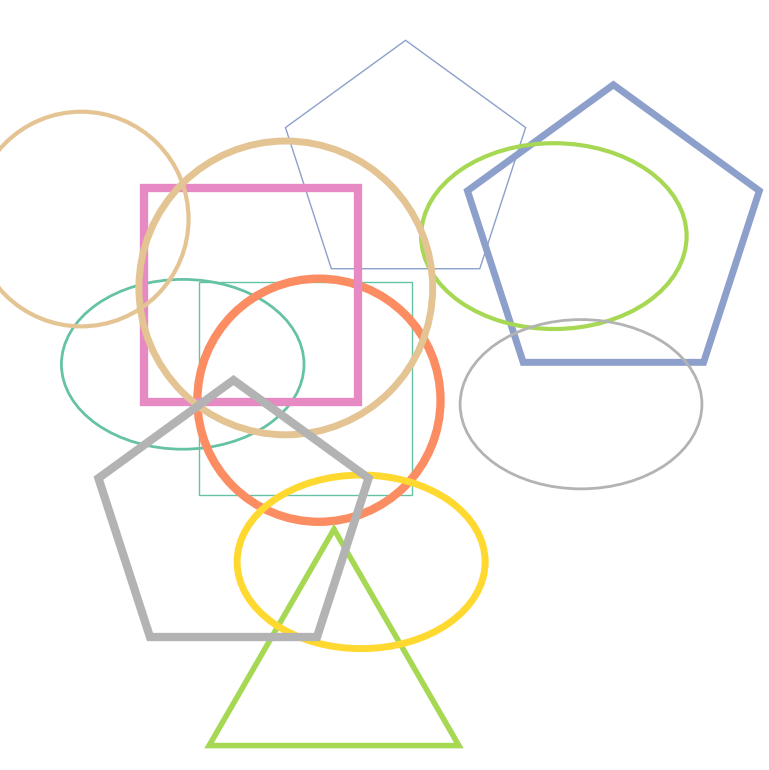[{"shape": "oval", "thickness": 1, "radius": 0.79, "center": [0.237, 0.527]}, {"shape": "square", "thickness": 0.5, "radius": 0.69, "center": [0.397, 0.496]}, {"shape": "circle", "thickness": 3, "radius": 0.79, "center": [0.414, 0.48]}, {"shape": "pentagon", "thickness": 0.5, "radius": 0.82, "center": [0.527, 0.784]}, {"shape": "pentagon", "thickness": 2.5, "radius": 1.0, "center": [0.797, 0.691]}, {"shape": "square", "thickness": 3, "radius": 0.69, "center": [0.326, 0.617]}, {"shape": "triangle", "thickness": 2, "radius": 0.94, "center": [0.434, 0.125]}, {"shape": "oval", "thickness": 1.5, "radius": 0.86, "center": [0.719, 0.693]}, {"shape": "oval", "thickness": 2.5, "radius": 0.81, "center": [0.469, 0.27]}, {"shape": "circle", "thickness": 2.5, "radius": 0.95, "center": [0.371, 0.626]}, {"shape": "circle", "thickness": 1.5, "radius": 0.7, "center": [0.105, 0.716]}, {"shape": "oval", "thickness": 1, "radius": 0.79, "center": [0.755, 0.475]}, {"shape": "pentagon", "thickness": 3, "radius": 0.92, "center": [0.303, 0.322]}]